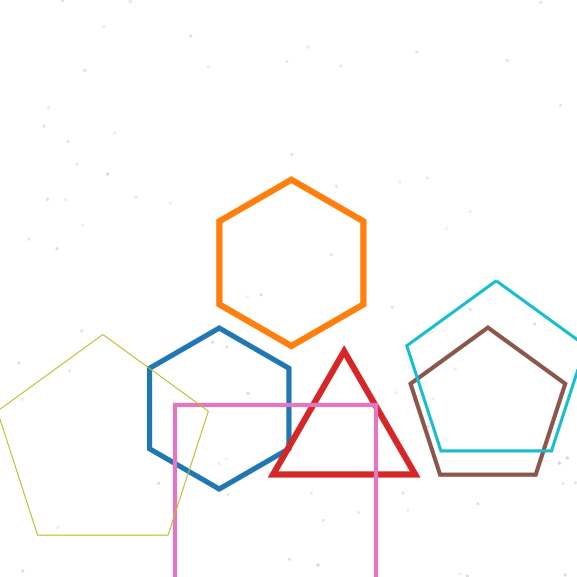[{"shape": "hexagon", "thickness": 2.5, "radius": 0.7, "center": [0.38, 0.292]}, {"shape": "hexagon", "thickness": 3, "radius": 0.72, "center": [0.505, 0.544]}, {"shape": "triangle", "thickness": 3, "radius": 0.71, "center": [0.596, 0.249]}, {"shape": "pentagon", "thickness": 2, "radius": 0.7, "center": [0.845, 0.291]}, {"shape": "square", "thickness": 2, "radius": 0.87, "center": [0.477, 0.123]}, {"shape": "pentagon", "thickness": 0.5, "radius": 0.96, "center": [0.178, 0.228]}, {"shape": "pentagon", "thickness": 1.5, "radius": 0.81, "center": [0.859, 0.35]}]